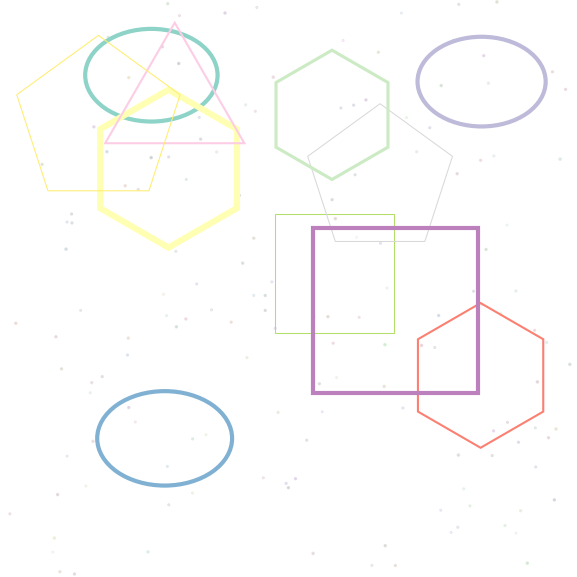[{"shape": "oval", "thickness": 2, "radius": 0.57, "center": [0.262, 0.869]}, {"shape": "hexagon", "thickness": 3, "radius": 0.68, "center": [0.292, 0.707]}, {"shape": "oval", "thickness": 2, "radius": 0.55, "center": [0.834, 0.858]}, {"shape": "hexagon", "thickness": 1, "radius": 0.63, "center": [0.832, 0.349]}, {"shape": "oval", "thickness": 2, "radius": 0.58, "center": [0.285, 0.24]}, {"shape": "square", "thickness": 0.5, "radius": 0.52, "center": [0.579, 0.526]}, {"shape": "triangle", "thickness": 1, "radius": 0.7, "center": [0.303, 0.821]}, {"shape": "pentagon", "thickness": 0.5, "radius": 0.66, "center": [0.658, 0.688]}, {"shape": "square", "thickness": 2, "radius": 0.71, "center": [0.685, 0.462]}, {"shape": "hexagon", "thickness": 1.5, "radius": 0.56, "center": [0.575, 0.8]}, {"shape": "pentagon", "thickness": 0.5, "radius": 0.74, "center": [0.17, 0.789]}]